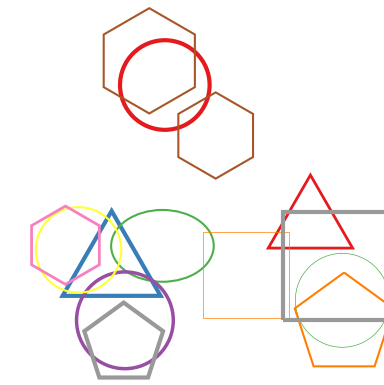[{"shape": "circle", "thickness": 3, "radius": 0.58, "center": [0.428, 0.779]}, {"shape": "triangle", "thickness": 2, "radius": 0.63, "center": [0.806, 0.419]}, {"shape": "triangle", "thickness": 3, "radius": 0.73, "center": [0.29, 0.305]}, {"shape": "circle", "thickness": 0.5, "radius": 0.61, "center": [0.889, 0.22]}, {"shape": "oval", "thickness": 1.5, "radius": 0.67, "center": [0.422, 0.361]}, {"shape": "circle", "thickness": 2.5, "radius": 0.63, "center": [0.324, 0.168]}, {"shape": "pentagon", "thickness": 1.5, "radius": 0.67, "center": [0.894, 0.157]}, {"shape": "square", "thickness": 0.5, "radius": 0.56, "center": [0.639, 0.285]}, {"shape": "circle", "thickness": 1.5, "radius": 0.56, "center": [0.204, 0.351]}, {"shape": "hexagon", "thickness": 1.5, "radius": 0.56, "center": [0.56, 0.648]}, {"shape": "hexagon", "thickness": 1.5, "radius": 0.68, "center": [0.388, 0.842]}, {"shape": "hexagon", "thickness": 2, "radius": 0.51, "center": [0.17, 0.363]}, {"shape": "square", "thickness": 3, "radius": 0.7, "center": [0.875, 0.309]}, {"shape": "pentagon", "thickness": 3, "radius": 0.54, "center": [0.321, 0.106]}]